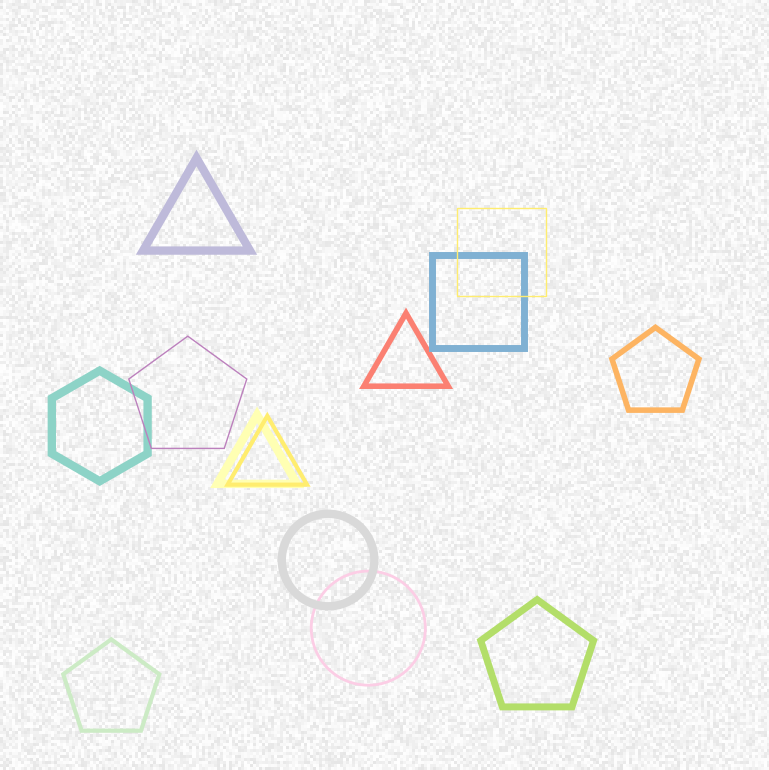[{"shape": "hexagon", "thickness": 3, "radius": 0.36, "center": [0.129, 0.447]}, {"shape": "triangle", "thickness": 3, "radius": 0.3, "center": [0.334, 0.401]}, {"shape": "triangle", "thickness": 3, "radius": 0.4, "center": [0.255, 0.715]}, {"shape": "triangle", "thickness": 2, "radius": 0.32, "center": [0.527, 0.53]}, {"shape": "square", "thickness": 2.5, "radius": 0.3, "center": [0.621, 0.608]}, {"shape": "pentagon", "thickness": 2, "radius": 0.3, "center": [0.851, 0.515]}, {"shape": "pentagon", "thickness": 2.5, "radius": 0.39, "center": [0.698, 0.144]}, {"shape": "circle", "thickness": 1, "radius": 0.37, "center": [0.478, 0.184]}, {"shape": "circle", "thickness": 3, "radius": 0.3, "center": [0.426, 0.273]}, {"shape": "pentagon", "thickness": 0.5, "radius": 0.4, "center": [0.244, 0.483]}, {"shape": "pentagon", "thickness": 1.5, "radius": 0.33, "center": [0.145, 0.104]}, {"shape": "triangle", "thickness": 1.5, "radius": 0.3, "center": [0.347, 0.4]}, {"shape": "square", "thickness": 0.5, "radius": 0.29, "center": [0.651, 0.673]}]